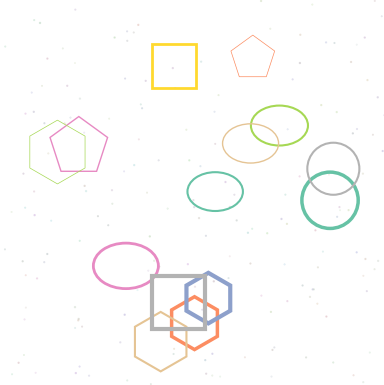[{"shape": "circle", "thickness": 2.5, "radius": 0.37, "center": [0.857, 0.48]}, {"shape": "oval", "thickness": 1.5, "radius": 0.36, "center": [0.559, 0.502]}, {"shape": "hexagon", "thickness": 2.5, "radius": 0.34, "center": [0.505, 0.161]}, {"shape": "pentagon", "thickness": 0.5, "radius": 0.3, "center": [0.657, 0.849]}, {"shape": "hexagon", "thickness": 3, "radius": 0.33, "center": [0.541, 0.226]}, {"shape": "pentagon", "thickness": 1, "radius": 0.39, "center": [0.205, 0.619]}, {"shape": "oval", "thickness": 2, "radius": 0.42, "center": [0.327, 0.309]}, {"shape": "hexagon", "thickness": 0.5, "radius": 0.41, "center": [0.149, 0.605]}, {"shape": "oval", "thickness": 1.5, "radius": 0.37, "center": [0.726, 0.674]}, {"shape": "square", "thickness": 2, "radius": 0.29, "center": [0.452, 0.829]}, {"shape": "oval", "thickness": 1, "radius": 0.36, "center": [0.651, 0.627]}, {"shape": "hexagon", "thickness": 1.5, "radius": 0.39, "center": [0.417, 0.113]}, {"shape": "square", "thickness": 3, "radius": 0.34, "center": [0.464, 0.214]}, {"shape": "circle", "thickness": 1.5, "radius": 0.34, "center": [0.866, 0.562]}]